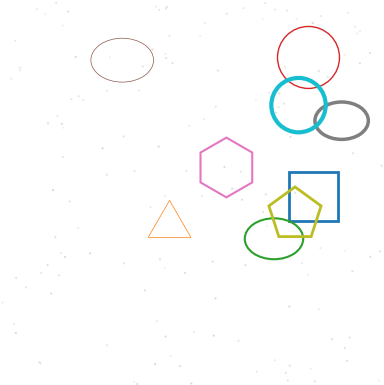[{"shape": "square", "thickness": 2, "radius": 0.32, "center": [0.814, 0.489]}, {"shape": "triangle", "thickness": 0.5, "radius": 0.32, "center": [0.44, 0.415]}, {"shape": "oval", "thickness": 1.5, "radius": 0.38, "center": [0.712, 0.38]}, {"shape": "circle", "thickness": 1, "radius": 0.4, "center": [0.801, 0.851]}, {"shape": "oval", "thickness": 0.5, "radius": 0.41, "center": [0.317, 0.844]}, {"shape": "hexagon", "thickness": 1.5, "radius": 0.39, "center": [0.588, 0.565]}, {"shape": "oval", "thickness": 2.5, "radius": 0.35, "center": [0.887, 0.686]}, {"shape": "pentagon", "thickness": 2, "radius": 0.36, "center": [0.766, 0.443]}, {"shape": "circle", "thickness": 3, "radius": 0.35, "center": [0.775, 0.727]}]